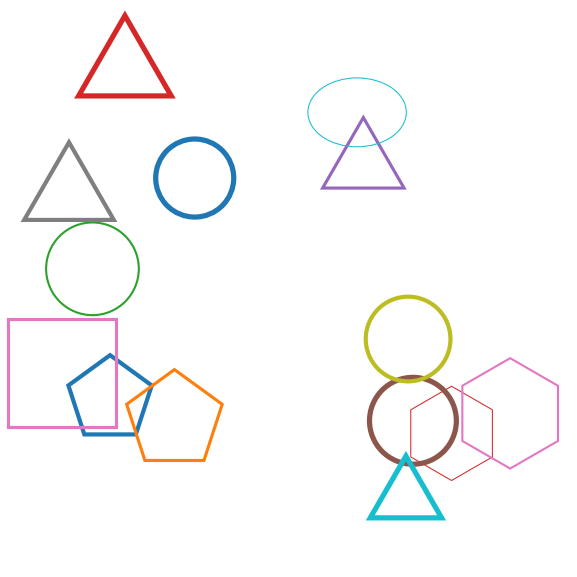[{"shape": "circle", "thickness": 2.5, "radius": 0.34, "center": [0.337, 0.691]}, {"shape": "pentagon", "thickness": 2, "radius": 0.38, "center": [0.191, 0.308]}, {"shape": "pentagon", "thickness": 1.5, "radius": 0.43, "center": [0.302, 0.272]}, {"shape": "circle", "thickness": 1, "radius": 0.4, "center": [0.16, 0.534]}, {"shape": "hexagon", "thickness": 0.5, "radius": 0.41, "center": [0.782, 0.249]}, {"shape": "triangle", "thickness": 2.5, "radius": 0.46, "center": [0.216, 0.879]}, {"shape": "triangle", "thickness": 1.5, "radius": 0.41, "center": [0.629, 0.714]}, {"shape": "circle", "thickness": 2.5, "radius": 0.38, "center": [0.715, 0.271]}, {"shape": "square", "thickness": 1.5, "radius": 0.47, "center": [0.108, 0.354]}, {"shape": "hexagon", "thickness": 1, "radius": 0.48, "center": [0.883, 0.283]}, {"shape": "triangle", "thickness": 2, "radius": 0.45, "center": [0.119, 0.663]}, {"shape": "circle", "thickness": 2, "radius": 0.37, "center": [0.707, 0.412]}, {"shape": "oval", "thickness": 0.5, "radius": 0.43, "center": [0.618, 0.805]}, {"shape": "triangle", "thickness": 2.5, "radius": 0.36, "center": [0.703, 0.138]}]